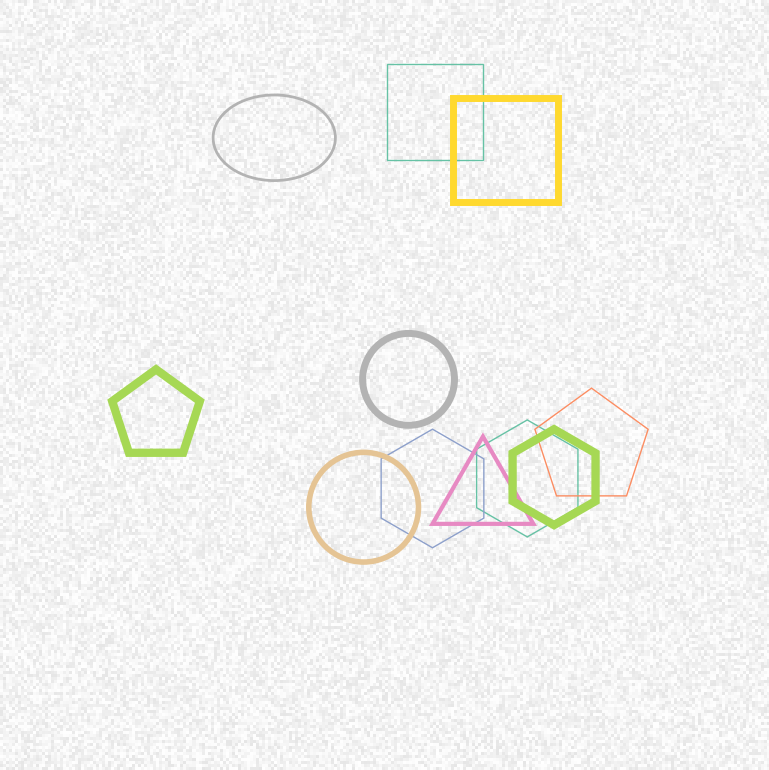[{"shape": "square", "thickness": 0.5, "radius": 0.31, "center": [0.565, 0.855]}, {"shape": "hexagon", "thickness": 0.5, "radius": 0.38, "center": [0.685, 0.379]}, {"shape": "pentagon", "thickness": 0.5, "radius": 0.39, "center": [0.768, 0.419]}, {"shape": "hexagon", "thickness": 0.5, "radius": 0.38, "center": [0.562, 0.366]}, {"shape": "triangle", "thickness": 1.5, "radius": 0.38, "center": [0.627, 0.357]}, {"shape": "hexagon", "thickness": 3, "radius": 0.31, "center": [0.72, 0.38]}, {"shape": "pentagon", "thickness": 3, "radius": 0.3, "center": [0.203, 0.46]}, {"shape": "square", "thickness": 2.5, "radius": 0.34, "center": [0.656, 0.805]}, {"shape": "circle", "thickness": 2, "radius": 0.36, "center": [0.472, 0.341]}, {"shape": "oval", "thickness": 1, "radius": 0.4, "center": [0.356, 0.821]}, {"shape": "circle", "thickness": 2.5, "radius": 0.3, "center": [0.531, 0.507]}]